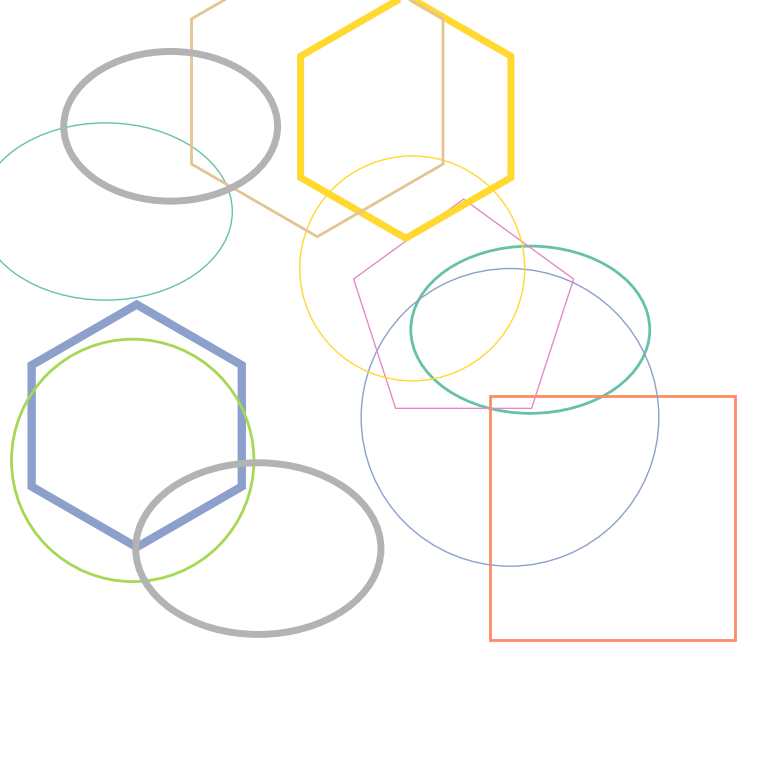[{"shape": "oval", "thickness": 1, "radius": 0.78, "center": [0.689, 0.572]}, {"shape": "oval", "thickness": 0.5, "radius": 0.82, "center": [0.137, 0.725]}, {"shape": "square", "thickness": 1, "radius": 0.79, "center": [0.795, 0.327]}, {"shape": "hexagon", "thickness": 3, "radius": 0.79, "center": [0.178, 0.447]}, {"shape": "circle", "thickness": 0.5, "radius": 0.97, "center": [0.662, 0.458]}, {"shape": "pentagon", "thickness": 0.5, "radius": 0.75, "center": [0.602, 0.591]}, {"shape": "circle", "thickness": 1, "radius": 0.79, "center": [0.172, 0.402]}, {"shape": "hexagon", "thickness": 2.5, "radius": 0.79, "center": [0.527, 0.848]}, {"shape": "circle", "thickness": 0.5, "radius": 0.73, "center": [0.535, 0.651]}, {"shape": "hexagon", "thickness": 1, "radius": 0.94, "center": [0.412, 0.881]}, {"shape": "oval", "thickness": 2.5, "radius": 0.69, "center": [0.222, 0.836]}, {"shape": "oval", "thickness": 2.5, "radius": 0.8, "center": [0.335, 0.288]}]